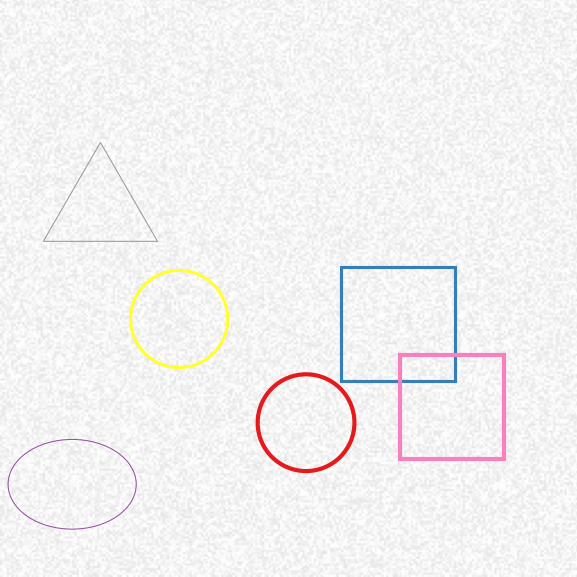[{"shape": "circle", "thickness": 2, "radius": 0.42, "center": [0.53, 0.267]}, {"shape": "square", "thickness": 1.5, "radius": 0.49, "center": [0.689, 0.438]}, {"shape": "oval", "thickness": 0.5, "radius": 0.55, "center": [0.125, 0.161]}, {"shape": "circle", "thickness": 1.5, "radius": 0.42, "center": [0.31, 0.447]}, {"shape": "square", "thickness": 2, "radius": 0.45, "center": [0.783, 0.294]}, {"shape": "triangle", "thickness": 0.5, "radius": 0.57, "center": [0.174, 0.638]}]